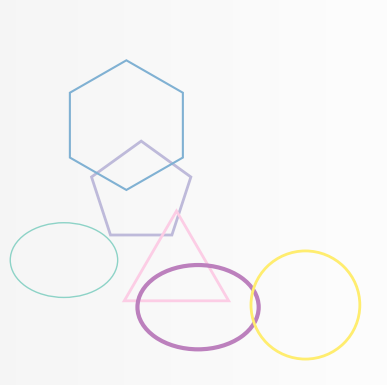[{"shape": "oval", "thickness": 1, "radius": 0.69, "center": [0.165, 0.324]}, {"shape": "pentagon", "thickness": 2, "radius": 0.67, "center": [0.364, 0.499]}, {"shape": "hexagon", "thickness": 1.5, "radius": 0.84, "center": [0.326, 0.675]}, {"shape": "triangle", "thickness": 2, "radius": 0.78, "center": [0.455, 0.296]}, {"shape": "oval", "thickness": 3, "radius": 0.78, "center": [0.511, 0.202]}, {"shape": "circle", "thickness": 2, "radius": 0.7, "center": [0.788, 0.208]}]